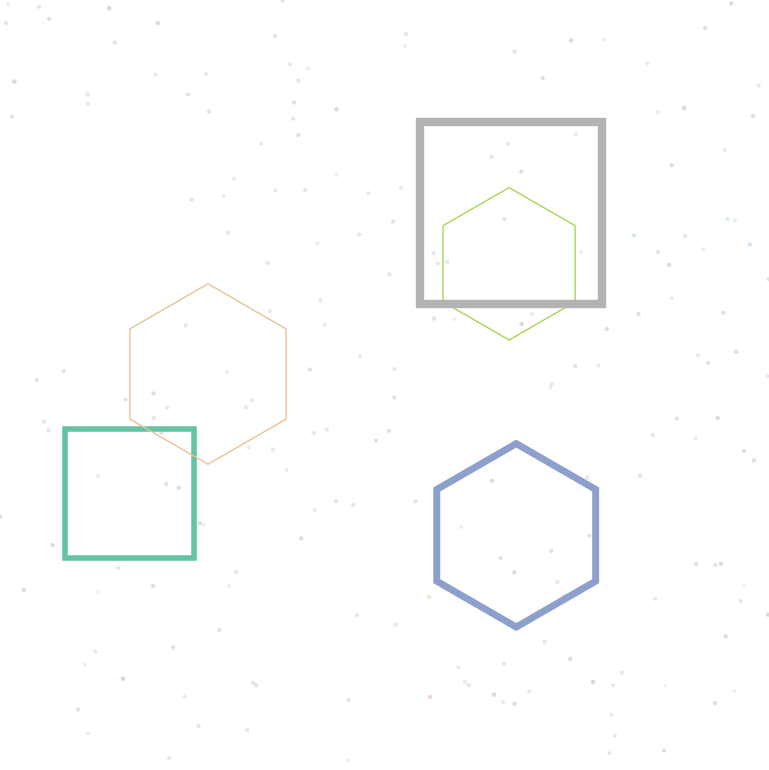[{"shape": "square", "thickness": 2, "radius": 0.42, "center": [0.168, 0.359]}, {"shape": "hexagon", "thickness": 2.5, "radius": 0.6, "center": [0.67, 0.305]}, {"shape": "hexagon", "thickness": 0.5, "radius": 0.49, "center": [0.661, 0.657]}, {"shape": "hexagon", "thickness": 0.5, "radius": 0.59, "center": [0.27, 0.514]}, {"shape": "square", "thickness": 3, "radius": 0.59, "center": [0.664, 0.723]}]